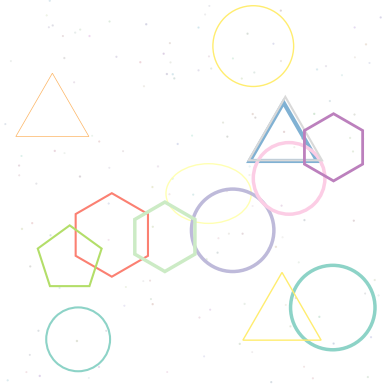[{"shape": "circle", "thickness": 2.5, "radius": 0.55, "center": [0.864, 0.201]}, {"shape": "circle", "thickness": 1.5, "radius": 0.41, "center": [0.203, 0.119]}, {"shape": "oval", "thickness": 1, "radius": 0.55, "center": [0.542, 0.497]}, {"shape": "circle", "thickness": 2.5, "radius": 0.54, "center": [0.604, 0.402]}, {"shape": "hexagon", "thickness": 1.5, "radius": 0.54, "center": [0.29, 0.39]}, {"shape": "triangle", "thickness": 3, "radius": 0.51, "center": [0.736, 0.633]}, {"shape": "triangle", "thickness": 0.5, "radius": 0.55, "center": [0.136, 0.7]}, {"shape": "pentagon", "thickness": 1.5, "radius": 0.44, "center": [0.181, 0.327]}, {"shape": "circle", "thickness": 2.5, "radius": 0.47, "center": [0.751, 0.537]}, {"shape": "triangle", "thickness": 1.5, "radius": 0.55, "center": [0.741, 0.639]}, {"shape": "hexagon", "thickness": 2, "radius": 0.44, "center": [0.866, 0.617]}, {"shape": "hexagon", "thickness": 2.5, "radius": 0.45, "center": [0.428, 0.385]}, {"shape": "circle", "thickness": 1, "radius": 0.52, "center": [0.658, 0.88]}, {"shape": "triangle", "thickness": 1, "radius": 0.59, "center": [0.732, 0.175]}]